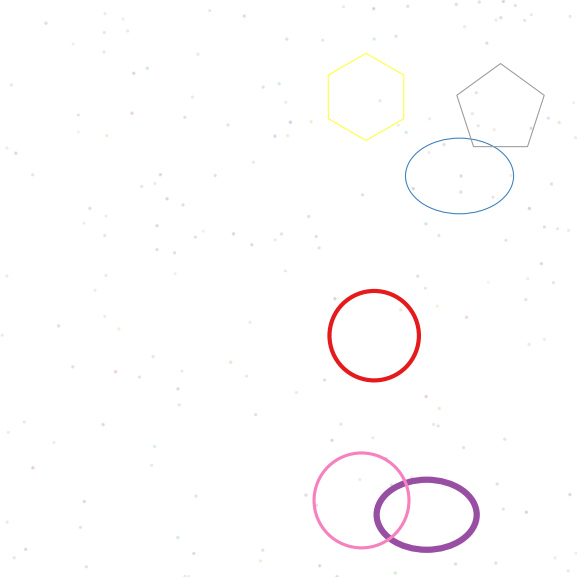[{"shape": "circle", "thickness": 2, "radius": 0.39, "center": [0.648, 0.418]}, {"shape": "oval", "thickness": 0.5, "radius": 0.47, "center": [0.796, 0.694]}, {"shape": "oval", "thickness": 3, "radius": 0.43, "center": [0.739, 0.108]}, {"shape": "hexagon", "thickness": 0.5, "radius": 0.38, "center": [0.634, 0.831]}, {"shape": "circle", "thickness": 1.5, "radius": 0.41, "center": [0.626, 0.133]}, {"shape": "pentagon", "thickness": 0.5, "radius": 0.4, "center": [0.867, 0.81]}]